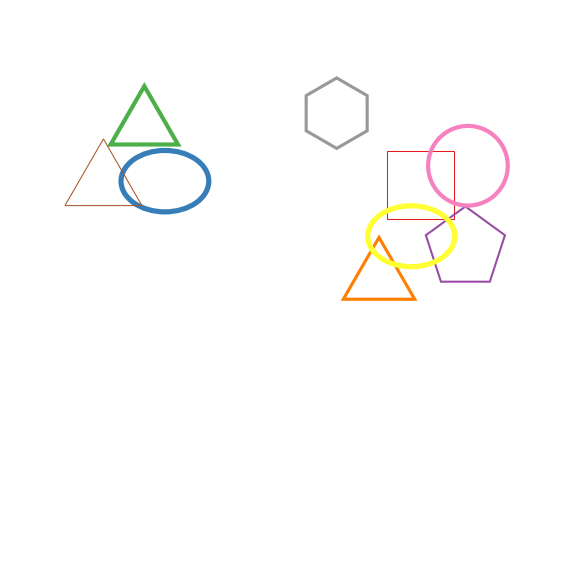[{"shape": "square", "thickness": 0.5, "radius": 0.29, "center": [0.728, 0.679]}, {"shape": "oval", "thickness": 2.5, "radius": 0.38, "center": [0.286, 0.685]}, {"shape": "triangle", "thickness": 2, "radius": 0.34, "center": [0.25, 0.783]}, {"shape": "pentagon", "thickness": 1, "radius": 0.36, "center": [0.806, 0.57]}, {"shape": "triangle", "thickness": 1.5, "radius": 0.36, "center": [0.656, 0.517]}, {"shape": "oval", "thickness": 2.5, "radius": 0.38, "center": [0.712, 0.59]}, {"shape": "triangle", "thickness": 0.5, "radius": 0.38, "center": [0.179, 0.682]}, {"shape": "circle", "thickness": 2, "radius": 0.34, "center": [0.81, 0.712]}, {"shape": "hexagon", "thickness": 1.5, "radius": 0.3, "center": [0.583, 0.803]}]